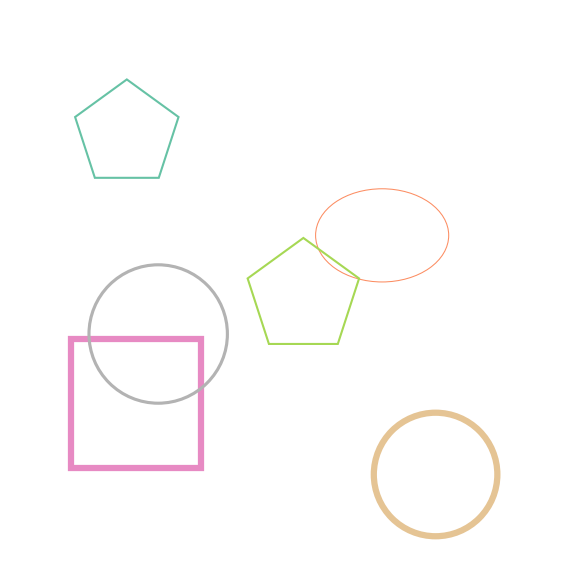[{"shape": "pentagon", "thickness": 1, "radius": 0.47, "center": [0.22, 0.767]}, {"shape": "oval", "thickness": 0.5, "radius": 0.58, "center": [0.662, 0.592]}, {"shape": "square", "thickness": 3, "radius": 0.56, "center": [0.236, 0.301]}, {"shape": "pentagon", "thickness": 1, "radius": 0.51, "center": [0.525, 0.486]}, {"shape": "circle", "thickness": 3, "radius": 0.53, "center": [0.754, 0.178]}, {"shape": "circle", "thickness": 1.5, "radius": 0.6, "center": [0.274, 0.421]}]